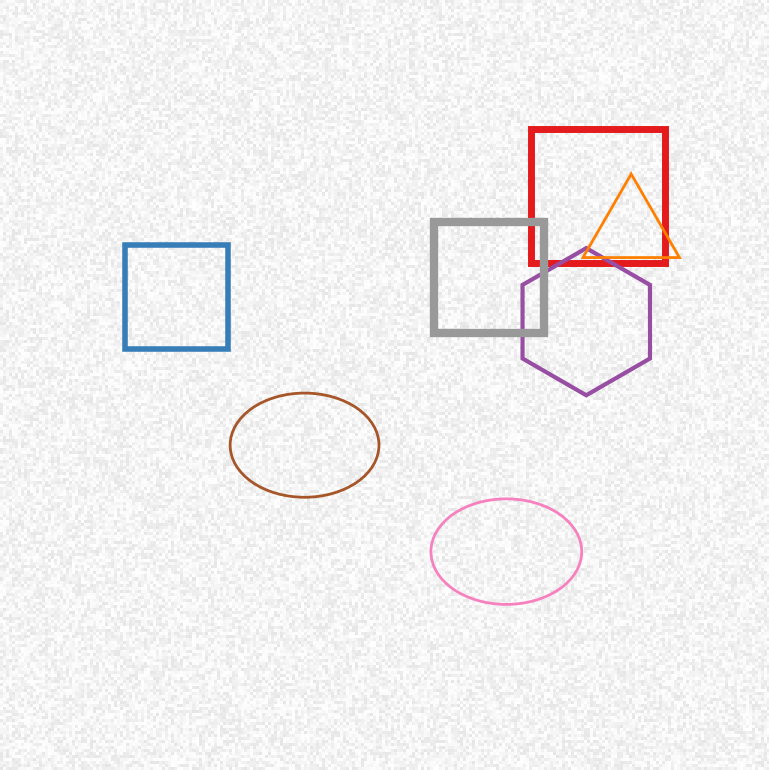[{"shape": "square", "thickness": 2.5, "radius": 0.44, "center": [0.777, 0.745]}, {"shape": "square", "thickness": 2, "radius": 0.34, "center": [0.229, 0.614]}, {"shape": "hexagon", "thickness": 1.5, "radius": 0.48, "center": [0.761, 0.582]}, {"shape": "triangle", "thickness": 1, "radius": 0.36, "center": [0.82, 0.702]}, {"shape": "oval", "thickness": 1, "radius": 0.48, "center": [0.396, 0.422]}, {"shape": "oval", "thickness": 1, "radius": 0.49, "center": [0.658, 0.284]}, {"shape": "square", "thickness": 3, "radius": 0.36, "center": [0.635, 0.639]}]